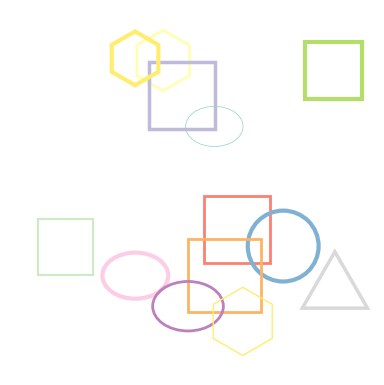[{"shape": "oval", "thickness": 0.5, "radius": 0.37, "center": [0.557, 0.672]}, {"shape": "hexagon", "thickness": 2, "radius": 0.39, "center": [0.424, 0.843]}, {"shape": "square", "thickness": 2.5, "radius": 0.43, "center": [0.473, 0.752]}, {"shape": "square", "thickness": 2, "radius": 0.43, "center": [0.616, 0.404]}, {"shape": "circle", "thickness": 3, "radius": 0.46, "center": [0.736, 0.361]}, {"shape": "square", "thickness": 2, "radius": 0.47, "center": [0.583, 0.285]}, {"shape": "square", "thickness": 3, "radius": 0.37, "center": [0.867, 0.817]}, {"shape": "oval", "thickness": 3, "radius": 0.43, "center": [0.352, 0.284]}, {"shape": "triangle", "thickness": 2.5, "radius": 0.49, "center": [0.87, 0.248]}, {"shape": "oval", "thickness": 2, "radius": 0.46, "center": [0.488, 0.205]}, {"shape": "square", "thickness": 1.5, "radius": 0.36, "center": [0.17, 0.359]}, {"shape": "hexagon", "thickness": 1, "radius": 0.44, "center": [0.631, 0.165]}, {"shape": "hexagon", "thickness": 3, "radius": 0.35, "center": [0.351, 0.848]}]